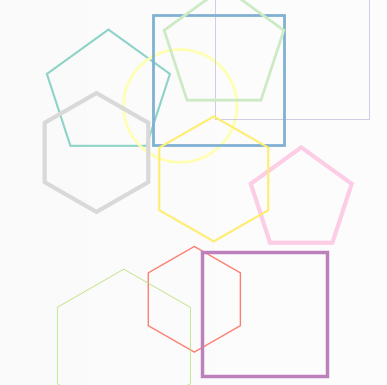[{"shape": "pentagon", "thickness": 1.5, "radius": 0.83, "center": [0.28, 0.756]}, {"shape": "circle", "thickness": 2, "radius": 0.73, "center": [0.465, 0.725]}, {"shape": "square", "thickness": 0.5, "radius": 1.0, "center": [0.753, 0.889]}, {"shape": "hexagon", "thickness": 1, "radius": 0.69, "center": [0.501, 0.223]}, {"shape": "square", "thickness": 2, "radius": 0.85, "center": [0.564, 0.792]}, {"shape": "hexagon", "thickness": 0.5, "radius": 0.99, "center": [0.32, 0.103]}, {"shape": "pentagon", "thickness": 3, "radius": 0.68, "center": [0.777, 0.48]}, {"shape": "hexagon", "thickness": 3, "radius": 0.77, "center": [0.249, 0.604]}, {"shape": "square", "thickness": 2.5, "radius": 0.81, "center": [0.683, 0.185]}, {"shape": "pentagon", "thickness": 2, "radius": 0.81, "center": [0.578, 0.871]}, {"shape": "hexagon", "thickness": 1.5, "radius": 0.81, "center": [0.552, 0.535]}]